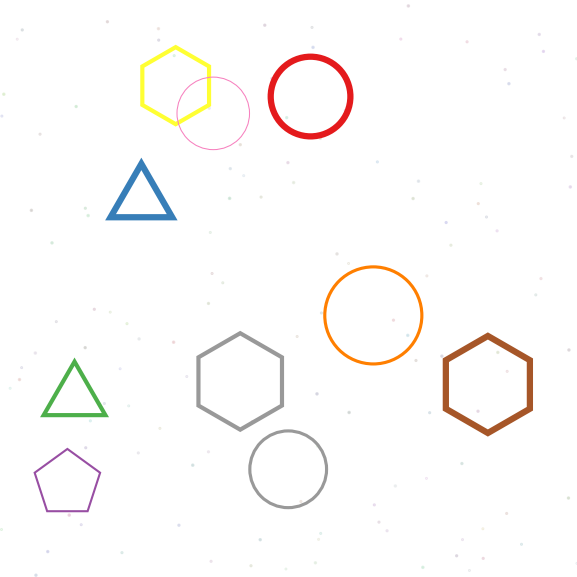[{"shape": "circle", "thickness": 3, "radius": 0.34, "center": [0.538, 0.832]}, {"shape": "triangle", "thickness": 3, "radius": 0.31, "center": [0.245, 0.654]}, {"shape": "triangle", "thickness": 2, "radius": 0.31, "center": [0.129, 0.311]}, {"shape": "pentagon", "thickness": 1, "radius": 0.3, "center": [0.117, 0.162]}, {"shape": "circle", "thickness": 1.5, "radius": 0.42, "center": [0.646, 0.453]}, {"shape": "hexagon", "thickness": 2, "radius": 0.33, "center": [0.304, 0.851]}, {"shape": "hexagon", "thickness": 3, "radius": 0.42, "center": [0.845, 0.333]}, {"shape": "circle", "thickness": 0.5, "radius": 0.31, "center": [0.369, 0.803]}, {"shape": "circle", "thickness": 1.5, "radius": 0.33, "center": [0.499, 0.187]}, {"shape": "hexagon", "thickness": 2, "radius": 0.42, "center": [0.416, 0.339]}]